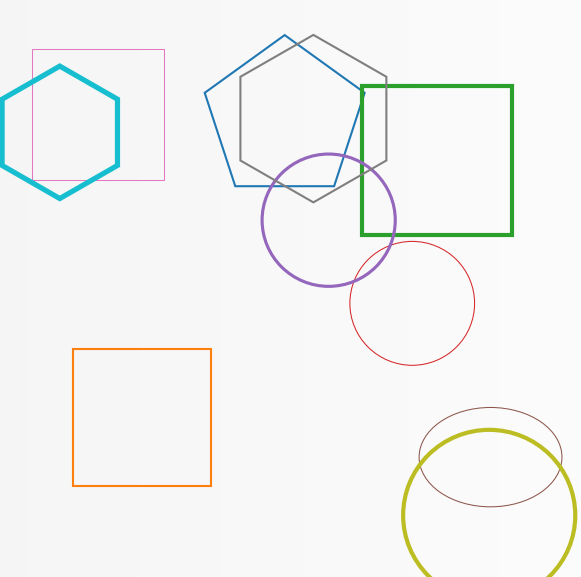[{"shape": "pentagon", "thickness": 1, "radius": 0.72, "center": [0.49, 0.794]}, {"shape": "square", "thickness": 1, "radius": 0.59, "center": [0.244, 0.277]}, {"shape": "square", "thickness": 2, "radius": 0.64, "center": [0.752, 0.721]}, {"shape": "circle", "thickness": 0.5, "radius": 0.54, "center": [0.709, 0.474]}, {"shape": "circle", "thickness": 1.5, "radius": 0.57, "center": [0.565, 0.618]}, {"shape": "oval", "thickness": 0.5, "radius": 0.61, "center": [0.844, 0.208]}, {"shape": "square", "thickness": 0.5, "radius": 0.57, "center": [0.168, 0.801]}, {"shape": "hexagon", "thickness": 1, "radius": 0.72, "center": [0.539, 0.794]}, {"shape": "circle", "thickness": 2, "radius": 0.74, "center": [0.842, 0.107]}, {"shape": "hexagon", "thickness": 2.5, "radius": 0.57, "center": [0.103, 0.77]}]